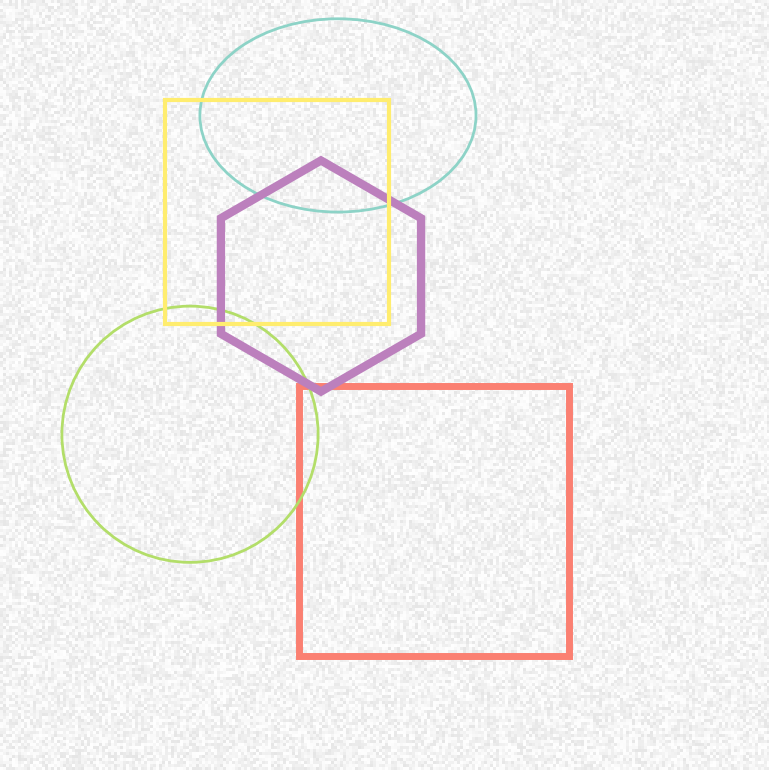[{"shape": "oval", "thickness": 1, "radius": 0.9, "center": [0.439, 0.85]}, {"shape": "square", "thickness": 2.5, "radius": 0.88, "center": [0.563, 0.323]}, {"shape": "circle", "thickness": 1, "radius": 0.83, "center": [0.247, 0.436]}, {"shape": "hexagon", "thickness": 3, "radius": 0.75, "center": [0.417, 0.642]}, {"shape": "square", "thickness": 1.5, "radius": 0.73, "center": [0.36, 0.725]}]